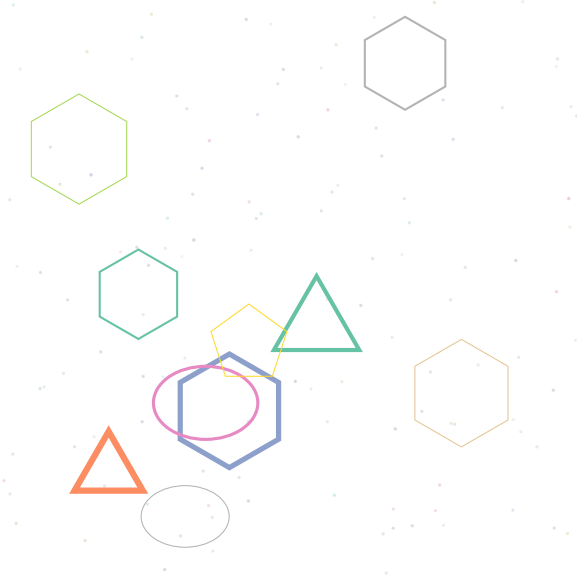[{"shape": "hexagon", "thickness": 1, "radius": 0.39, "center": [0.24, 0.49]}, {"shape": "triangle", "thickness": 2, "radius": 0.43, "center": [0.548, 0.436]}, {"shape": "triangle", "thickness": 3, "radius": 0.34, "center": [0.188, 0.184]}, {"shape": "hexagon", "thickness": 2.5, "radius": 0.49, "center": [0.397, 0.288]}, {"shape": "oval", "thickness": 1.5, "radius": 0.45, "center": [0.356, 0.302]}, {"shape": "hexagon", "thickness": 0.5, "radius": 0.48, "center": [0.137, 0.741]}, {"shape": "pentagon", "thickness": 0.5, "radius": 0.35, "center": [0.431, 0.404]}, {"shape": "hexagon", "thickness": 0.5, "radius": 0.47, "center": [0.799, 0.318]}, {"shape": "hexagon", "thickness": 1, "radius": 0.4, "center": [0.701, 0.89]}, {"shape": "oval", "thickness": 0.5, "radius": 0.38, "center": [0.321, 0.105]}]